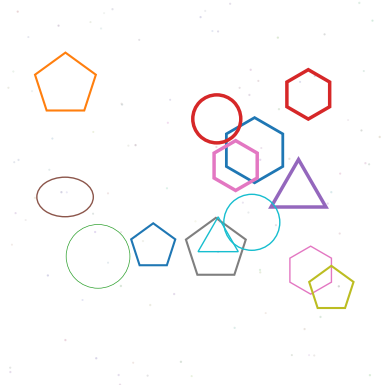[{"shape": "pentagon", "thickness": 1.5, "radius": 0.3, "center": [0.398, 0.36]}, {"shape": "hexagon", "thickness": 2, "radius": 0.42, "center": [0.661, 0.61]}, {"shape": "pentagon", "thickness": 1.5, "radius": 0.42, "center": [0.17, 0.78]}, {"shape": "circle", "thickness": 0.5, "radius": 0.41, "center": [0.255, 0.334]}, {"shape": "circle", "thickness": 2.5, "radius": 0.31, "center": [0.563, 0.691]}, {"shape": "hexagon", "thickness": 2.5, "radius": 0.32, "center": [0.801, 0.755]}, {"shape": "triangle", "thickness": 2.5, "radius": 0.41, "center": [0.775, 0.503]}, {"shape": "oval", "thickness": 1, "radius": 0.37, "center": [0.169, 0.488]}, {"shape": "hexagon", "thickness": 1, "radius": 0.31, "center": [0.807, 0.298]}, {"shape": "hexagon", "thickness": 2.5, "radius": 0.32, "center": [0.612, 0.57]}, {"shape": "pentagon", "thickness": 1.5, "radius": 0.41, "center": [0.561, 0.352]}, {"shape": "pentagon", "thickness": 1.5, "radius": 0.3, "center": [0.861, 0.249]}, {"shape": "triangle", "thickness": 1, "radius": 0.3, "center": [0.567, 0.376]}, {"shape": "circle", "thickness": 1, "radius": 0.36, "center": [0.654, 0.423]}]